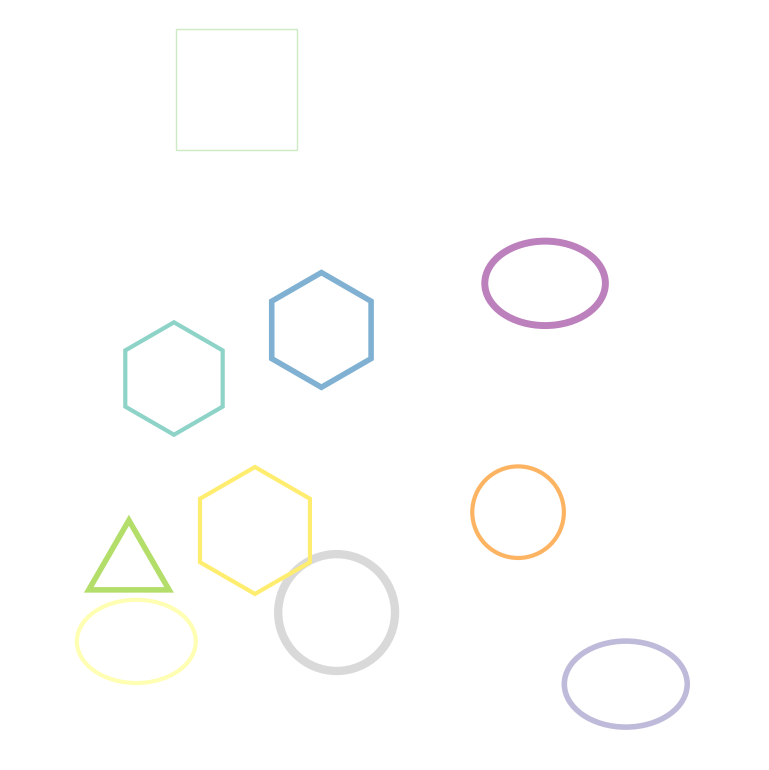[{"shape": "hexagon", "thickness": 1.5, "radius": 0.37, "center": [0.226, 0.508]}, {"shape": "oval", "thickness": 1.5, "radius": 0.39, "center": [0.177, 0.167]}, {"shape": "oval", "thickness": 2, "radius": 0.4, "center": [0.813, 0.112]}, {"shape": "hexagon", "thickness": 2, "radius": 0.37, "center": [0.417, 0.572]}, {"shape": "circle", "thickness": 1.5, "radius": 0.3, "center": [0.673, 0.335]}, {"shape": "triangle", "thickness": 2, "radius": 0.3, "center": [0.167, 0.264]}, {"shape": "circle", "thickness": 3, "radius": 0.38, "center": [0.437, 0.204]}, {"shape": "oval", "thickness": 2.5, "radius": 0.39, "center": [0.708, 0.632]}, {"shape": "square", "thickness": 0.5, "radius": 0.39, "center": [0.307, 0.884]}, {"shape": "hexagon", "thickness": 1.5, "radius": 0.41, "center": [0.331, 0.311]}]